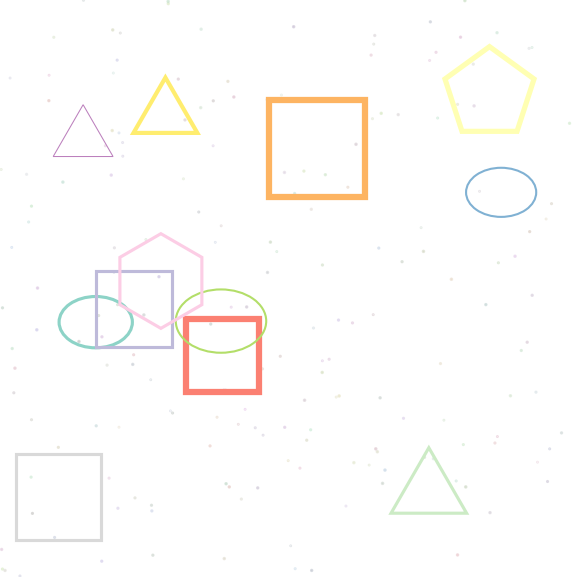[{"shape": "oval", "thickness": 1.5, "radius": 0.32, "center": [0.166, 0.441]}, {"shape": "pentagon", "thickness": 2.5, "radius": 0.41, "center": [0.848, 0.837]}, {"shape": "square", "thickness": 1.5, "radius": 0.33, "center": [0.231, 0.464]}, {"shape": "square", "thickness": 3, "radius": 0.31, "center": [0.385, 0.384]}, {"shape": "oval", "thickness": 1, "radius": 0.3, "center": [0.868, 0.666]}, {"shape": "square", "thickness": 3, "radius": 0.42, "center": [0.549, 0.742]}, {"shape": "oval", "thickness": 1, "radius": 0.39, "center": [0.383, 0.443]}, {"shape": "hexagon", "thickness": 1.5, "radius": 0.41, "center": [0.279, 0.513]}, {"shape": "square", "thickness": 1.5, "radius": 0.37, "center": [0.101, 0.139]}, {"shape": "triangle", "thickness": 0.5, "radius": 0.3, "center": [0.144, 0.758]}, {"shape": "triangle", "thickness": 1.5, "radius": 0.38, "center": [0.743, 0.148]}, {"shape": "triangle", "thickness": 2, "radius": 0.32, "center": [0.286, 0.801]}]